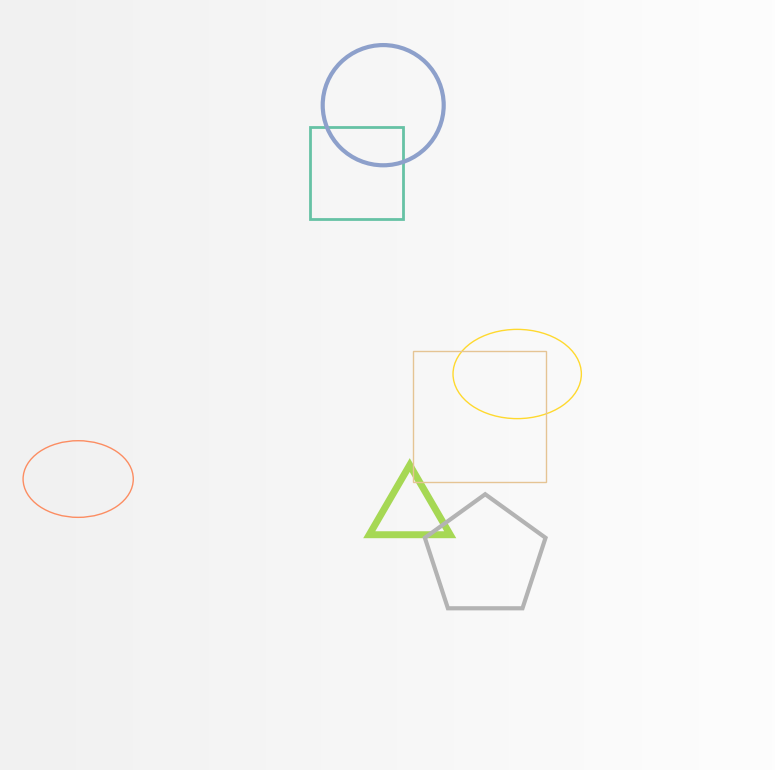[{"shape": "square", "thickness": 1, "radius": 0.3, "center": [0.459, 0.775]}, {"shape": "oval", "thickness": 0.5, "radius": 0.36, "center": [0.101, 0.378]}, {"shape": "circle", "thickness": 1.5, "radius": 0.39, "center": [0.494, 0.863]}, {"shape": "triangle", "thickness": 2.5, "radius": 0.3, "center": [0.529, 0.336]}, {"shape": "oval", "thickness": 0.5, "radius": 0.41, "center": [0.667, 0.514]}, {"shape": "square", "thickness": 0.5, "radius": 0.43, "center": [0.619, 0.459]}, {"shape": "pentagon", "thickness": 1.5, "radius": 0.41, "center": [0.626, 0.276]}]